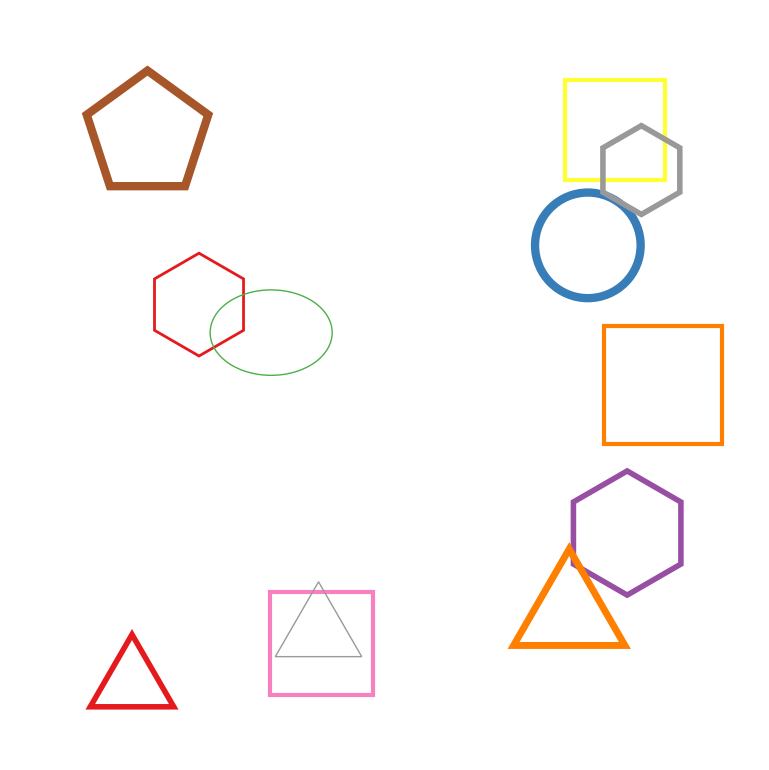[{"shape": "hexagon", "thickness": 1, "radius": 0.33, "center": [0.258, 0.604]}, {"shape": "triangle", "thickness": 2, "radius": 0.31, "center": [0.171, 0.113]}, {"shape": "circle", "thickness": 3, "radius": 0.34, "center": [0.763, 0.681]}, {"shape": "oval", "thickness": 0.5, "radius": 0.4, "center": [0.352, 0.568]}, {"shape": "hexagon", "thickness": 2, "radius": 0.4, "center": [0.814, 0.308]}, {"shape": "square", "thickness": 1.5, "radius": 0.38, "center": [0.861, 0.5]}, {"shape": "triangle", "thickness": 2.5, "radius": 0.42, "center": [0.739, 0.203]}, {"shape": "square", "thickness": 1.5, "radius": 0.32, "center": [0.799, 0.832]}, {"shape": "pentagon", "thickness": 3, "radius": 0.41, "center": [0.192, 0.825]}, {"shape": "square", "thickness": 1.5, "radius": 0.33, "center": [0.418, 0.165]}, {"shape": "hexagon", "thickness": 2, "radius": 0.29, "center": [0.833, 0.779]}, {"shape": "triangle", "thickness": 0.5, "radius": 0.32, "center": [0.414, 0.18]}]